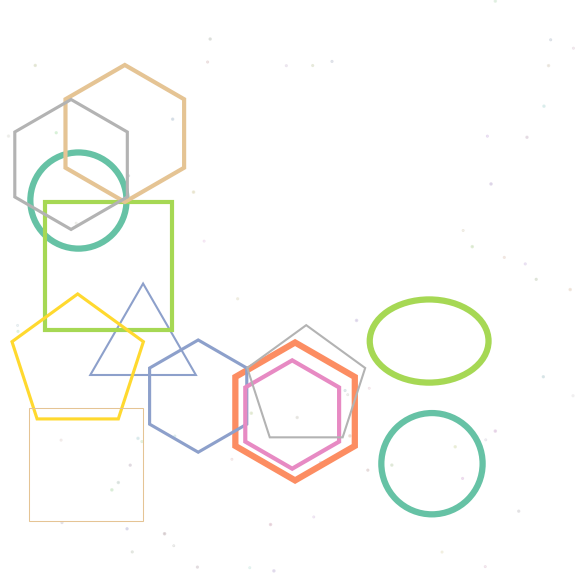[{"shape": "circle", "thickness": 3, "radius": 0.44, "center": [0.748, 0.196]}, {"shape": "circle", "thickness": 3, "radius": 0.42, "center": [0.136, 0.652]}, {"shape": "hexagon", "thickness": 3, "radius": 0.6, "center": [0.511, 0.287]}, {"shape": "triangle", "thickness": 1, "radius": 0.53, "center": [0.248, 0.403]}, {"shape": "hexagon", "thickness": 1.5, "radius": 0.49, "center": [0.343, 0.313]}, {"shape": "hexagon", "thickness": 2, "radius": 0.47, "center": [0.506, 0.281]}, {"shape": "oval", "thickness": 3, "radius": 0.51, "center": [0.743, 0.409]}, {"shape": "square", "thickness": 2, "radius": 0.55, "center": [0.188, 0.539]}, {"shape": "pentagon", "thickness": 1.5, "radius": 0.6, "center": [0.135, 0.371]}, {"shape": "hexagon", "thickness": 2, "radius": 0.59, "center": [0.216, 0.768]}, {"shape": "square", "thickness": 0.5, "radius": 0.49, "center": [0.149, 0.195]}, {"shape": "pentagon", "thickness": 1, "radius": 0.54, "center": [0.53, 0.329]}, {"shape": "hexagon", "thickness": 1.5, "radius": 0.56, "center": [0.123, 0.714]}]